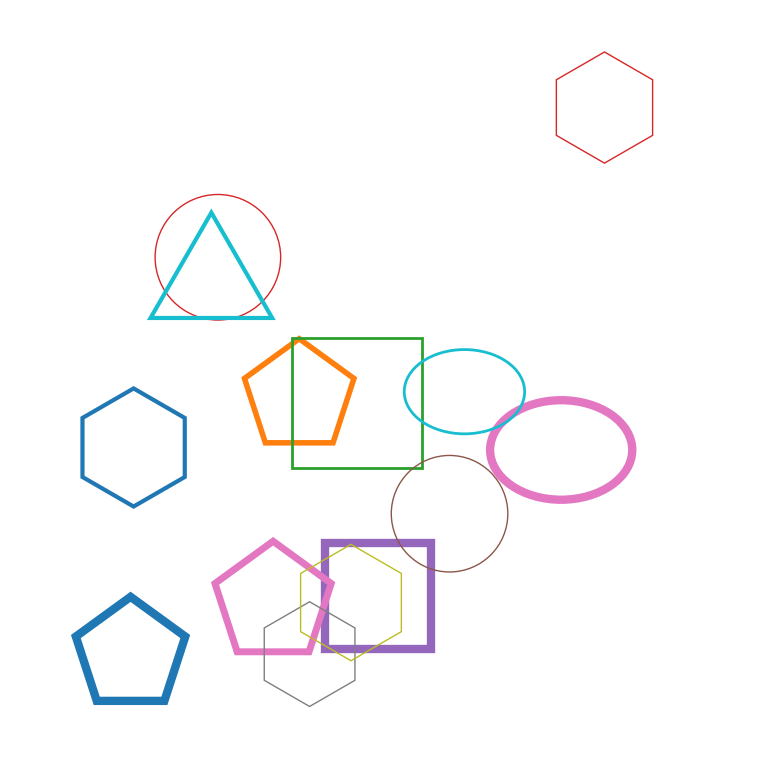[{"shape": "hexagon", "thickness": 1.5, "radius": 0.38, "center": [0.174, 0.419]}, {"shape": "pentagon", "thickness": 3, "radius": 0.37, "center": [0.17, 0.15]}, {"shape": "pentagon", "thickness": 2, "radius": 0.37, "center": [0.389, 0.485]}, {"shape": "square", "thickness": 1, "radius": 0.42, "center": [0.464, 0.477]}, {"shape": "circle", "thickness": 0.5, "radius": 0.41, "center": [0.283, 0.666]}, {"shape": "hexagon", "thickness": 0.5, "radius": 0.36, "center": [0.785, 0.86]}, {"shape": "square", "thickness": 3, "radius": 0.35, "center": [0.491, 0.226]}, {"shape": "circle", "thickness": 0.5, "radius": 0.38, "center": [0.584, 0.333]}, {"shape": "pentagon", "thickness": 2.5, "radius": 0.4, "center": [0.355, 0.218]}, {"shape": "oval", "thickness": 3, "radius": 0.46, "center": [0.729, 0.416]}, {"shape": "hexagon", "thickness": 0.5, "radius": 0.34, "center": [0.402, 0.15]}, {"shape": "hexagon", "thickness": 0.5, "radius": 0.38, "center": [0.456, 0.217]}, {"shape": "oval", "thickness": 1, "radius": 0.39, "center": [0.603, 0.491]}, {"shape": "triangle", "thickness": 1.5, "radius": 0.46, "center": [0.274, 0.633]}]